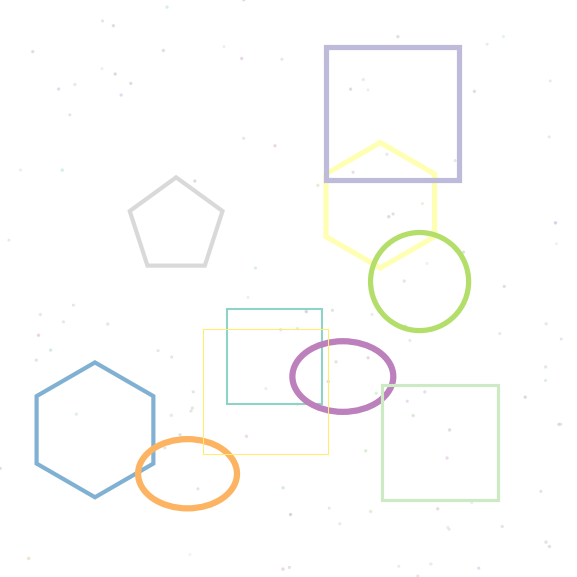[{"shape": "square", "thickness": 1, "radius": 0.41, "center": [0.475, 0.383]}, {"shape": "hexagon", "thickness": 2.5, "radius": 0.54, "center": [0.658, 0.644]}, {"shape": "square", "thickness": 2.5, "radius": 0.57, "center": [0.679, 0.803]}, {"shape": "hexagon", "thickness": 2, "radius": 0.58, "center": [0.164, 0.255]}, {"shape": "oval", "thickness": 3, "radius": 0.43, "center": [0.325, 0.179]}, {"shape": "circle", "thickness": 2.5, "radius": 0.42, "center": [0.727, 0.512]}, {"shape": "pentagon", "thickness": 2, "radius": 0.42, "center": [0.305, 0.608]}, {"shape": "oval", "thickness": 3, "radius": 0.44, "center": [0.594, 0.347]}, {"shape": "square", "thickness": 1.5, "radius": 0.5, "center": [0.762, 0.233]}, {"shape": "square", "thickness": 0.5, "radius": 0.54, "center": [0.46, 0.322]}]